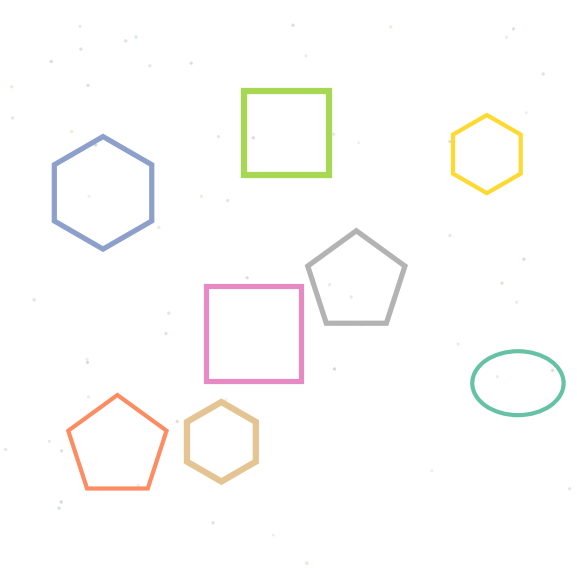[{"shape": "oval", "thickness": 2, "radius": 0.4, "center": [0.897, 0.336]}, {"shape": "pentagon", "thickness": 2, "radius": 0.45, "center": [0.203, 0.226]}, {"shape": "hexagon", "thickness": 2.5, "radius": 0.49, "center": [0.178, 0.665]}, {"shape": "square", "thickness": 2.5, "radius": 0.41, "center": [0.439, 0.421]}, {"shape": "square", "thickness": 3, "radius": 0.36, "center": [0.496, 0.769]}, {"shape": "hexagon", "thickness": 2, "radius": 0.34, "center": [0.843, 0.732]}, {"shape": "hexagon", "thickness": 3, "radius": 0.34, "center": [0.383, 0.234]}, {"shape": "pentagon", "thickness": 2.5, "radius": 0.44, "center": [0.617, 0.511]}]